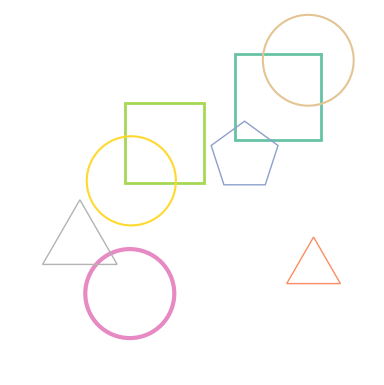[{"shape": "square", "thickness": 2, "radius": 0.56, "center": [0.722, 0.747]}, {"shape": "triangle", "thickness": 1, "radius": 0.4, "center": [0.814, 0.304]}, {"shape": "pentagon", "thickness": 1, "radius": 0.46, "center": [0.635, 0.594]}, {"shape": "circle", "thickness": 3, "radius": 0.58, "center": [0.337, 0.237]}, {"shape": "square", "thickness": 2, "radius": 0.52, "center": [0.427, 0.629]}, {"shape": "circle", "thickness": 1.5, "radius": 0.58, "center": [0.341, 0.53]}, {"shape": "circle", "thickness": 1.5, "radius": 0.59, "center": [0.801, 0.843]}, {"shape": "triangle", "thickness": 1, "radius": 0.56, "center": [0.207, 0.369]}]